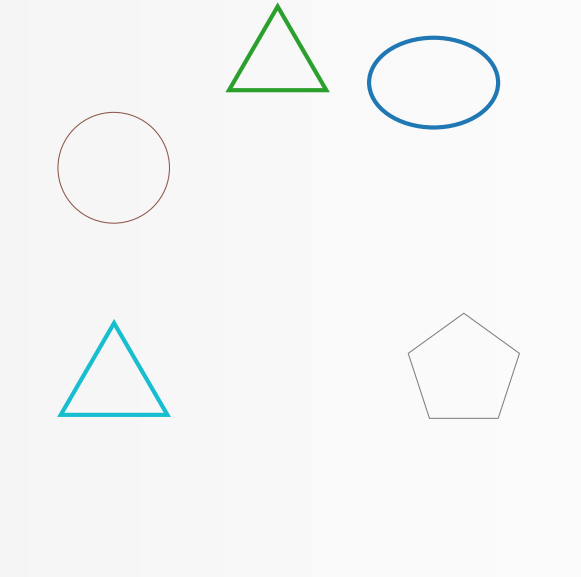[{"shape": "oval", "thickness": 2, "radius": 0.55, "center": [0.746, 0.856]}, {"shape": "triangle", "thickness": 2, "radius": 0.48, "center": [0.478, 0.891]}, {"shape": "circle", "thickness": 0.5, "radius": 0.48, "center": [0.196, 0.709]}, {"shape": "pentagon", "thickness": 0.5, "radius": 0.5, "center": [0.798, 0.356]}, {"shape": "triangle", "thickness": 2, "radius": 0.53, "center": [0.196, 0.334]}]